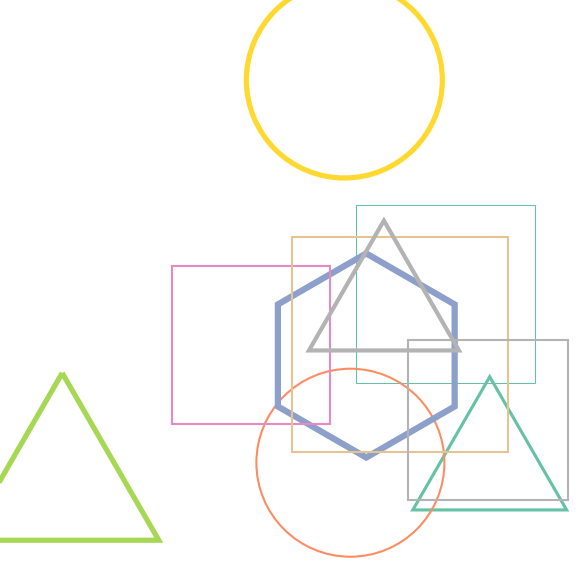[{"shape": "triangle", "thickness": 1.5, "radius": 0.77, "center": [0.848, 0.193]}, {"shape": "square", "thickness": 0.5, "radius": 0.77, "center": [0.772, 0.49]}, {"shape": "circle", "thickness": 1, "radius": 0.81, "center": [0.607, 0.198]}, {"shape": "hexagon", "thickness": 3, "radius": 0.88, "center": [0.634, 0.384]}, {"shape": "square", "thickness": 1, "radius": 0.68, "center": [0.435, 0.402]}, {"shape": "triangle", "thickness": 2.5, "radius": 0.97, "center": [0.108, 0.16]}, {"shape": "circle", "thickness": 2.5, "radius": 0.85, "center": [0.596, 0.861]}, {"shape": "square", "thickness": 1, "radius": 0.93, "center": [0.692, 0.403]}, {"shape": "square", "thickness": 1, "radius": 0.69, "center": [0.846, 0.272]}, {"shape": "triangle", "thickness": 2, "radius": 0.75, "center": [0.665, 0.467]}]